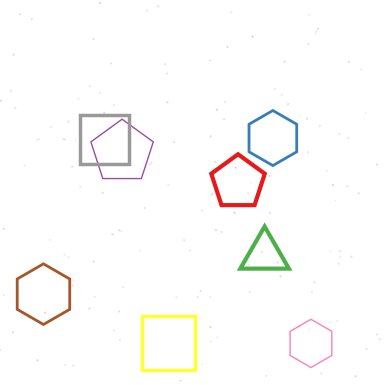[{"shape": "pentagon", "thickness": 3, "radius": 0.37, "center": [0.618, 0.526]}, {"shape": "hexagon", "thickness": 2, "radius": 0.36, "center": [0.709, 0.641]}, {"shape": "triangle", "thickness": 3, "radius": 0.36, "center": [0.687, 0.339]}, {"shape": "pentagon", "thickness": 1, "radius": 0.43, "center": [0.317, 0.605]}, {"shape": "square", "thickness": 2.5, "radius": 0.34, "center": [0.439, 0.109]}, {"shape": "hexagon", "thickness": 2, "radius": 0.39, "center": [0.113, 0.236]}, {"shape": "hexagon", "thickness": 1, "radius": 0.31, "center": [0.808, 0.108]}, {"shape": "square", "thickness": 2.5, "radius": 0.32, "center": [0.271, 0.638]}]